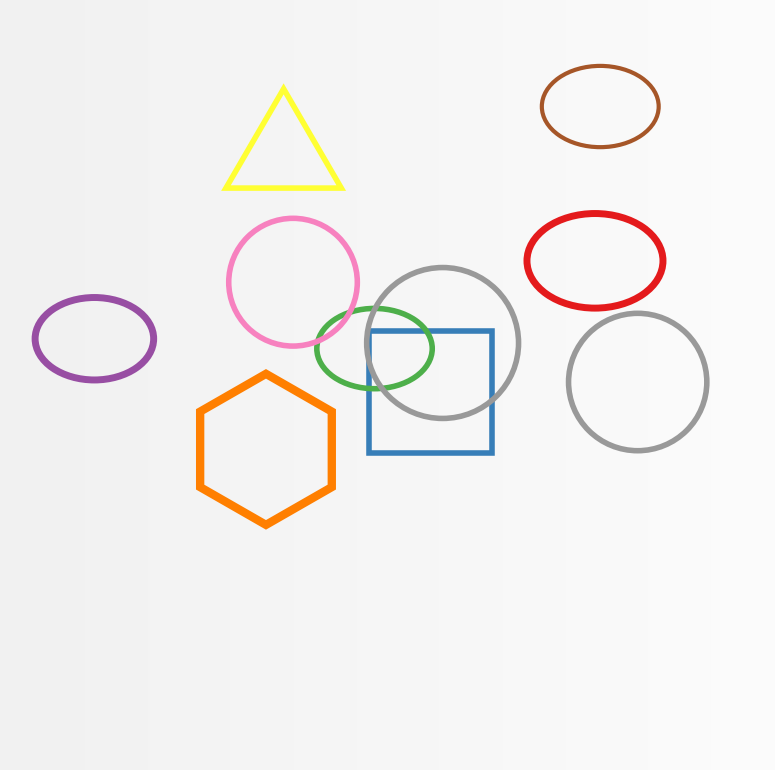[{"shape": "oval", "thickness": 2.5, "radius": 0.44, "center": [0.768, 0.661]}, {"shape": "square", "thickness": 2, "radius": 0.4, "center": [0.556, 0.491]}, {"shape": "oval", "thickness": 2, "radius": 0.37, "center": [0.483, 0.547]}, {"shape": "oval", "thickness": 2.5, "radius": 0.38, "center": [0.122, 0.56]}, {"shape": "hexagon", "thickness": 3, "radius": 0.49, "center": [0.343, 0.416]}, {"shape": "triangle", "thickness": 2, "radius": 0.43, "center": [0.366, 0.799]}, {"shape": "oval", "thickness": 1.5, "radius": 0.38, "center": [0.775, 0.862]}, {"shape": "circle", "thickness": 2, "radius": 0.41, "center": [0.378, 0.634]}, {"shape": "circle", "thickness": 2, "radius": 0.49, "center": [0.571, 0.555]}, {"shape": "circle", "thickness": 2, "radius": 0.45, "center": [0.823, 0.504]}]